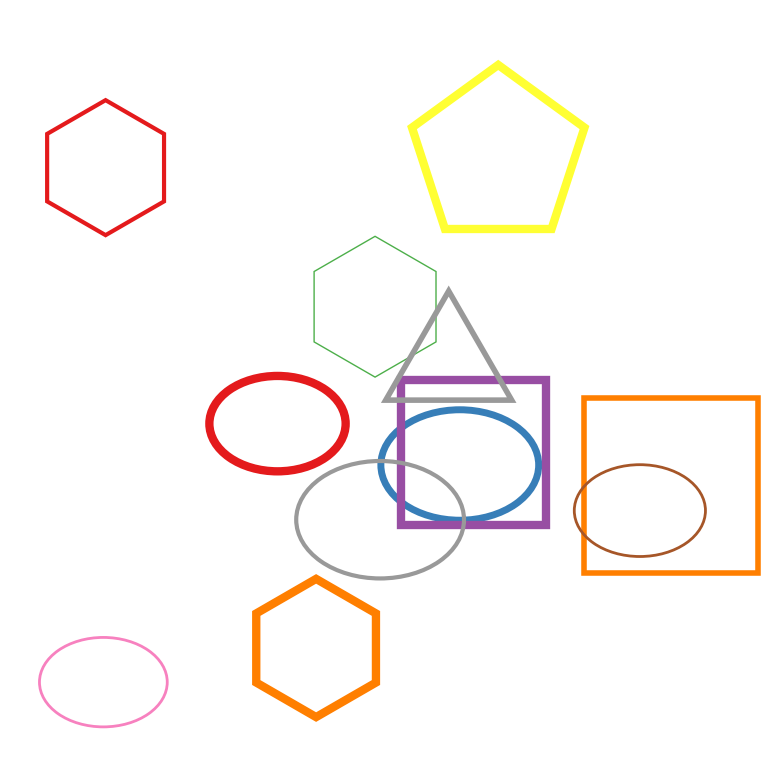[{"shape": "hexagon", "thickness": 1.5, "radius": 0.44, "center": [0.137, 0.782]}, {"shape": "oval", "thickness": 3, "radius": 0.44, "center": [0.36, 0.45]}, {"shape": "oval", "thickness": 2.5, "radius": 0.51, "center": [0.597, 0.396]}, {"shape": "hexagon", "thickness": 0.5, "radius": 0.46, "center": [0.487, 0.602]}, {"shape": "square", "thickness": 3, "radius": 0.47, "center": [0.615, 0.413]}, {"shape": "square", "thickness": 2, "radius": 0.57, "center": [0.871, 0.369]}, {"shape": "hexagon", "thickness": 3, "radius": 0.45, "center": [0.411, 0.158]}, {"shape": "pentagon", "thickness": 3, "radius": 0.59, "center": [0.647, 0.798]}, {"shape": "oval", "thickness": 1, "radius": 0.43, "center": [0.831, 0.337]}, {"shape": "oval", "thickness": 1, "radius": 0.41, "center": [0.134, 0.114]}, {"shape": "oval", "thickness": 1.5, "radius": 0.54, "center": [0.494, 0.325]}, {"shape": "triangle", "thickness": 2, "radius": 0.47, "center": [0.583, 0.528]}]